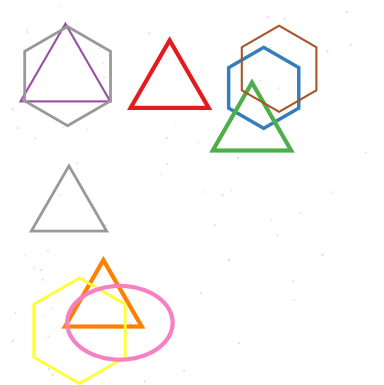[{"shape": "triangle", "thickness": 3, "radius": 0.59, "center": [0.441, 0.778]}, {"shape": "hexagon", "thickness": 2.5, "radius": 0.53, "center": [0.685, 0.772]}, {"shape": "triangle", "thickness": 3, "radius": 0.59, "center": [0.654, 0.668]}, {"shape": "triangle", "thickness": 1.5, "radius": 0.67, "center": [0.17, 0.804]}, {"shape": "triangle", "thickness": 3, "radius": 0.58, "center": [0.269, 0.209]}, {"shape": "hexagon", "thickness": 2, "radius": 0.69, "center": [0.206, 0.141]}, {"shape": "hexagon", "thickness": 1.5, "radius": 0.56, "center": [0.725, 0.821]}, {"shape": "oval", "thickness": 3, "radius": 0.68, "center": [0.311, 0.162]}, {"shape": "triangle", "thickness": 2, "radius": 0.56, "center": [0.179, 0.456]}, {"shape": "hexagon", "thickness": 2, "radius": 0.64, "center": [0.176, 0.802]}]